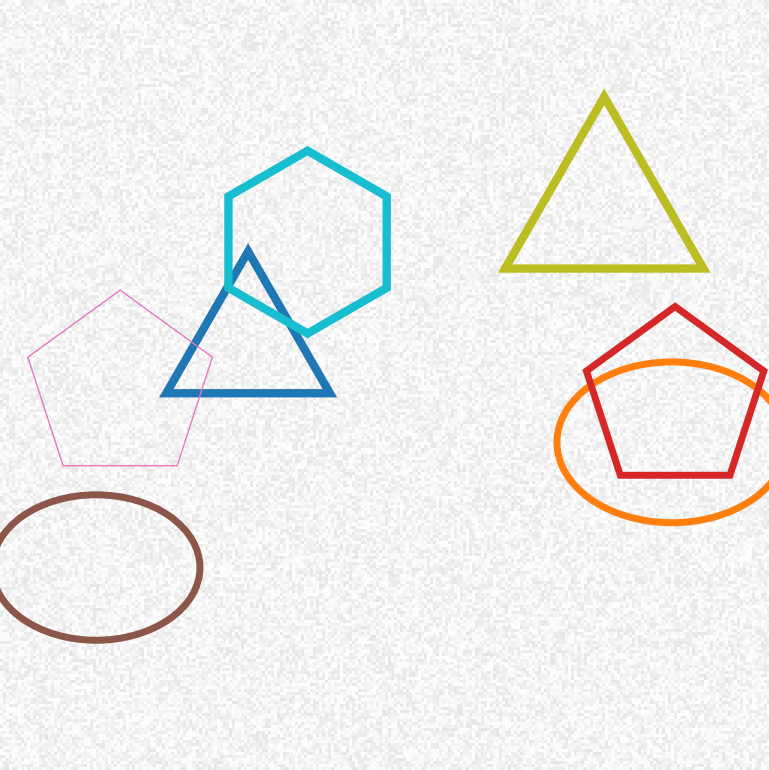[{"shape": "triangle", "thickness": 3, "radius": 0.61, "center": [0.322, 0.551]}, {"shape": "oval", "thickness": 2.5, "radius": 0.75, "center": [0.872, 0.426]}, {"shape": "pentagon", "thickness": 2.5, "radius": 0.61, "center": [0.877, 0.481]}, {"shape": "oval", "thickness": 2.5, "radius": 0.67, "center": [0.125, 0.263]}, {"shape": "pentagon", "thickness": 0.5, "radius": 0.63, "center": [0.156, 0.497]}, {"shape": "triangle", "thickness": 3, "radius": 0.74, "center": [0.785, 0.726]}, {"shape": "hexagon", "thickness": 3, "radius": 0.59, "center": [0.399, 0.686]}]